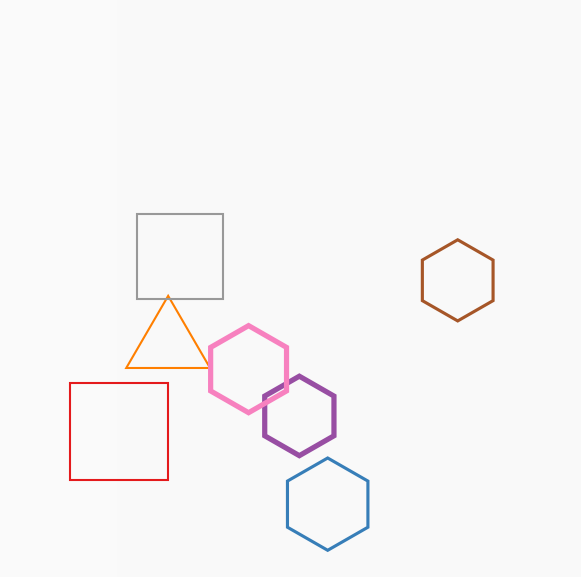[{"shape": "square", "thickness": 1, "radius": 0.42, "center": [0.205, 0.252]}, {"shape": "hexagon", "thickness": 1.5, "radius": 0.4, "center": [0.564, 0.126]}, {"shape": "hexagon", "thickness": 2.5, "radius": 0.34, "center": [0.515, 0.279]}, {"shape": "triangle", "thickness": 1, "radius": 0.42, "center": [0.289, 0.404]}, {"shape": "hexagon", "thickness": 1.5, "radius": 0.35, "center": [0.787, 0.514]}, {"shape": "hexagon", "thickness": 2.5, "radius": 0.38, "center": [0.428, 0.36]}, {"shape": "square", "thickness": 1, "radius": 0.37, "center": [0.309, 0.554]}]